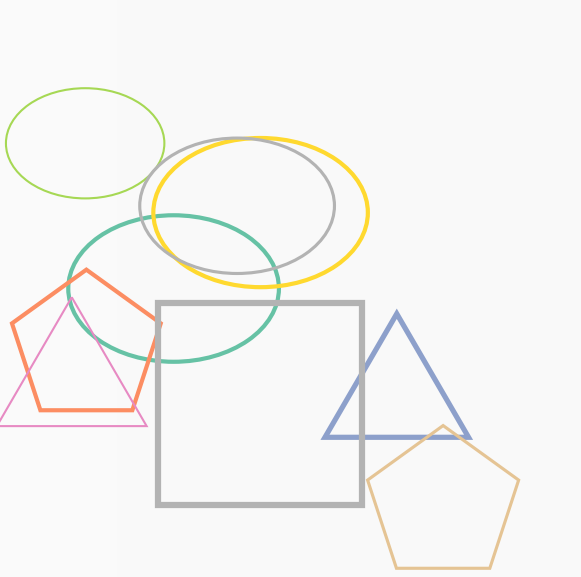[{"shape": "oval", "thickness": 2, "radius": 0.91, "center": [0.299, 0.5]}, {"shape": "pentagon", "thickness": 2, "radius": 0.67, "center": [0.149, 0.398]}, {"shape": "triangle", "thickness": 2.5, "radius": 0.71, "center": [0.683, 0.313]}, {"shape": "triangle", "thickness": 1, "radius": 0.74, "center": [0.123, 0.336]}, {"shape": "oval", "thickness": 1, "radius": 0.68, "center": [0.146, 0.751]}, {"shape": "oval", "thickness": 2, "radius": 0.92, "center": [0.448, 0.631]}, {"shape": "pentagon", "thickness": 1.5, "radius": 0.68, "center": [0.762, 0.126]}, {"shape": "square", "thickness": 3, "radius": 0.87, "center": [0.447, 0.3]}, {"shape": "oval", "thickness": 1.5, "radius": 0.84, "center": [0.408, 0.643]}]